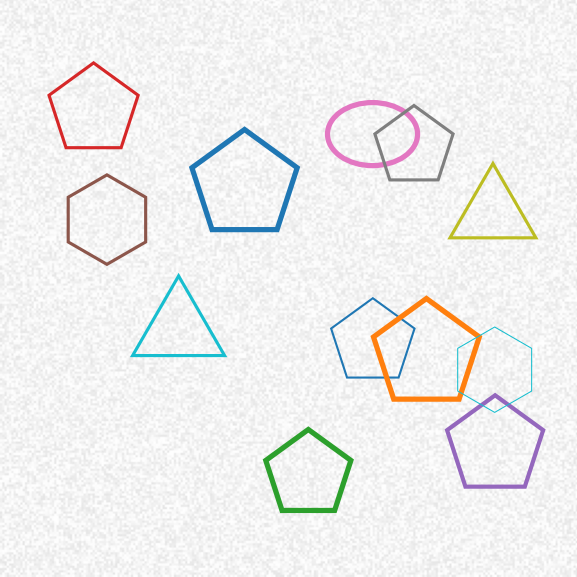[{"shape": "pentagon", "thickness": 2.5, "radius": 0.48, "center": [0.423, 0.679]}, {"shape": "pentagon", "thickness": 1, "radius": 0.38, "center": [0.646, 0.407]}, {"shape": "pentagon", "thickness": 2.5, "radius": 0.48, "center": [0.738, 0.386]}, {"shape": "pentagon", "thickness": 2.5, "radius": 0.39, "center": [0.534, 0.178]}, {"shape": "pentagon", "thickness": 1.5, "radius": 0.41, "center": [0.162, 0.809]}, {"shape": "pentagon", "thickness": 2, "radius": 0.44, "center": [0.857, 0.227]}, {"shape": "hexagon", "thickness": 1.5, "radius": 0.39, "center": [0.185, 0.619]}, {"shape": "oval", "thickness": 2.5, "radius": 0.39, "center": [0.645, 0.767]}, {"shape": "pentagon", "thickness": 1.5, "radius": 0.36, "center": [0.717, 0.745]}, {"shape": "triangle", "thickness": 1.5, "radius": 0.43, "center": [0.854, 0.63]}, {"shape": "triangle", "thickness": 1.5, "radius": 0.46, "center": [0.309, 0.429]}, {"shape": "hexagon", "thickness": 0.5, "radius": 0.37, "center": [0.857, 0.359]}]